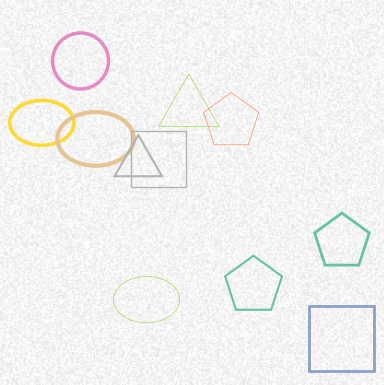[{"shape": "pentagon", "thickness": 2, "radius": 0.37, "center": [0.888, 0.372]}, {"shape": "pentagon", "thickness": 1.5, "radius": 0.39, "center": [0.659, 0.258]}, {"shape": "pentagon", "thickness": 0.5, "radius": 0.38, "center": [0.601, 0.685]}, {"shape": "square", "thickness": 2, "radius": 0.42, "center": [0.887, 0.12]}, {"shape": "circle", "thickness": 2.5, "radius": 0.36, "center": [0.209, 0.842]}, {"shape": "triangle", "thickness": 0.5, "radius": 0.45, "center": [0.49, 0.717]}, {"shape": "oval", "thickness": 0.5, "radius": 0.43, "center": [0.381, 0.222]}, {"shape": "oval", "thickness": 2.5, "radius": 0.42, "center": [0.109, 0.681]}, {"shape": "oval", "thickness": 3, "radius": 0.5, "center": [0.248, 0.639]}, {"shape": "square", "thickness": 1, "radius": 0.36, "center": [0.412, 0.587]}, {"shape": "triangle", "thickness": 1.5, "radius": 0.36, "center": [0.359, 0.578]}]